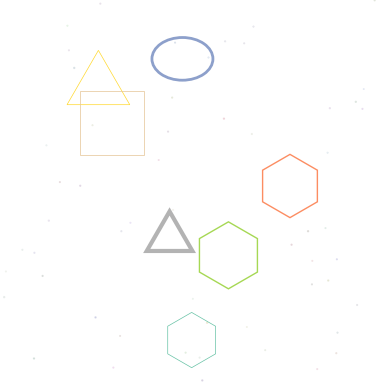[{"shape": "hexagon", "thickness": 0.5, "radius": 0.36, "center": [0.498, 0.117]}, {"shape": "hexagon", "thickness": 1, "radius": 0.41, "center": [0.753, 0.517]}, {"shape": "oval", "thickness": 2, "radius": 0.4, "center": [0.474, 0.847]}, {"shape": "hexagon", "thickness": 1, "radius": 0.43, "center": [0.593, 0.337]}, {"shape": "triangle", "thickness": 0.5, "radius": 0.47, "center": [0.256, 0.775]}, {"shape": "square", "thickness": 0.5, "radius": 0.42, "center": [0.291, 0.68]}, {"shape": "triangle", "thickness": 3, "radius": 0.34, "center": [0.44, 0.382]}]